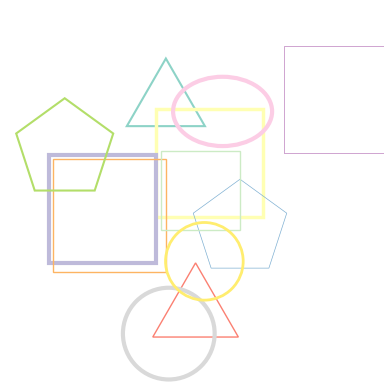[{"shape": "triangle", "thickness": 1.5, "radius": 0.59, "center": [0.431, 0.731]}, {"shape": "square", "thickness": 2.5, "radius": 0.7, "center": [0.544, 0.577]}, {"shape": "square", "thickness": 3, "radius": 0.7, "center": [0.267, 0.457]}, {"shape": "triangle", "thickness": 1, "radius": 0.64, "center": [0.508, 0.189]}, {"shape": "pentagon", "thickness": 0.5, "radius": 0.64, "center": [0.623, 0.407]}, {"shape": "square", "thickness": 1, "radius": 0.73, "center": [0.284, 0.44]}, {"shape": "pentagon", "thickness": 1.5, "radius": 0.66, "center": [0.168, 0.612]}, {"shape": "oval", "thickness": 3, "radius": 0.64, "center": [0.578, 0.711]}, {"shape": "circle", "thickness": 3, "radius": 0.6, "center": [0.438, 0.133]}, {"shape": "square", "thickness": 0.5, "radius": 0.69, "center": [0.876, 0.741]}, {"shape": "square", "thickness": 1, "radius": 0.51, "center": [0.52, 0.506]}, {"shape": "circle", "thickness": 2, "radius": 0.5, "center": [0.531, 0.321]}]